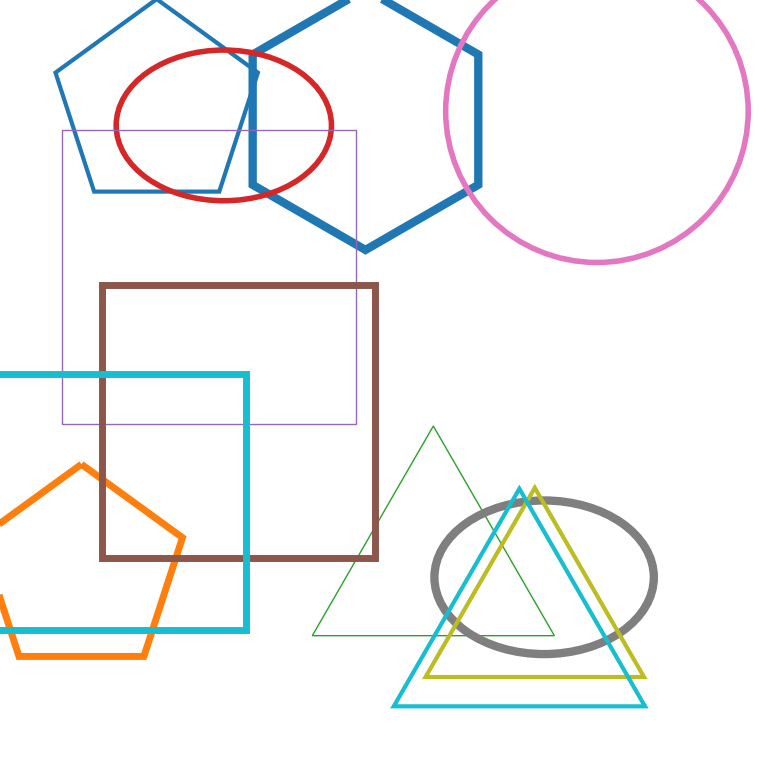[{"shape": "hexagon", "thickness": 3, "radius": 0.85, "center": [0.475, 0.845]}, {"shape": "pentagon", "thickness": 1.5, "radius": 0.69, "center": [0.203, 0.863]}, {"shape": "pentagon", "thickness": 2.5, "radius": 0.69, "center": [0.106, 0.259]}, {"shape": "triangle", "thickness": 0.5, "radius": 0.91, "center": [0.563, 0.265]}, {"shape": "oval", "thickness": 2, "radius": 0.7, "center": [0.291, 0.837]}, {"shape": "square", "thickness": 0.5, "radius": 0.95, "center": [0.272, 0.64]}, {"shape": "square", "thickness": 2.5, "radius": 0.88, "center": [0.31, 0.453]}, {"shape": "circle", "thickness": 2, "radius": 0.98, "center": [0.775, 0.856]}, {"shape": "oval", "thickness": 3, "radius": 0.71, "center": [0.707, 0.25]}, {"shape": "triangle", "thickness": 1.5, "radius": 0.82, "center": [0.695, 0.203]}, {"shape": "square", "thickness": 2.5, "radius": 0.83, "center": [0.154, 0.348]}, {"shape": "triangle", "thickness": 1.5, "radius": 0.94, "center": [0.675, 0.177]}]